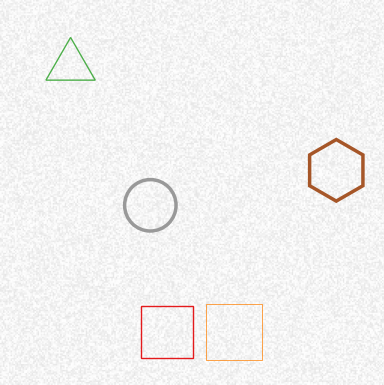[{"shape": "square", "thickness": 1, "radius": 0.34, "center": [0.433, 0.137]}, {"shape": "triangle", "thickness": 1, "radius": 0.37, "center": [0.183, 0.829]}, {"shape": "square", "thickness": 0.5, "radius": 0.37, "center": [0.607, 0.138]}, {"shape": "hexagon", "thickness": 2.5, "radius": 0.4, "center": [0.873, 0.558]}, {"shape": "circle", "thickness": 2.5, "radius": 0.33, "center": [0.39, 0.467]}]